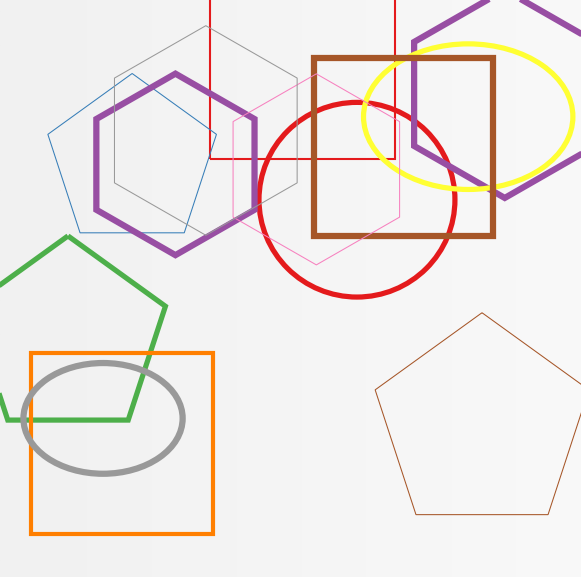[{"shape": "circle", "thickness": 2.5, "radius": 0.84, "center": [0.614, 0.653]}, {"shape": "square", "thickness": 1, "radius": 0.8, "center": [0.52, 0.883]}, {"shape": "pentagon", "thickness": 0.5, "radius": 0.76, "center": [0.227, 0.719]}, {"shape": "pentagon", "thickness": 2.5, "radius": 0.88, "center": [0.117, 0.414]}, {"shape": "hexagon", "thickness": 3, "radius": 0.9, "center": [0.868, 0.836]}, {"shape": "hexagon", "thickness": 3, "radius": 0.79, "center": [0.302, 0.714]}, {"shape": "square", "thickness": 2, "radius": 0.78, "center": [0.21, 0.231]}, {"shape": "oval", "thickness": 2.5, "radius": 0.9, "center": [0.806, 0.797]}, {"shape": "pentagon", "thickness": 0.5, "radius": 0.97, "center": [0.829, 0.264]}, {"shape": "square", "thickness": 3, "radius": 0.77, "center": [0.694, 0.744]}, {"shape": "hexagon", "thickness": 0.5, "radius": 0.83, "center": [0.544, 0.706]}, {"shape": "oval", "thickness": 3, "radius": 0.68, "center": [0.177, 0.275]}, {"shape": "hexagon", "thickness": 0.5, "radius": 0.91, "center": [0.354, 0.773]}]